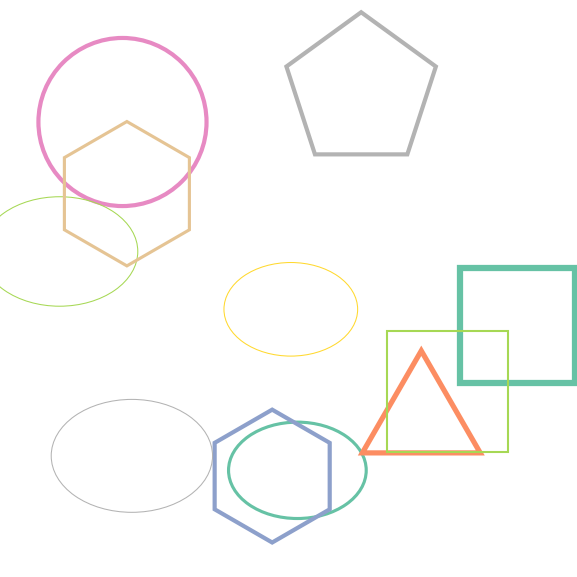[{"shape": "square", "thickness": 3, "radius": 0.5, "center": [0.896, 0.436]}, {"shape": "oval", "thickness": 1.5, "radius": 0.6, "center": [0.515, 0.185]}, {"shape": "triangle", "thickness": 2.5, "radius": 0.59, "center": [0.73, 0.274]}, {"shape": "hexagon", "thickness": 2, "radius": 0.58, "center": [0.471, 0.175]}, {"shape": "circle", "thickness": 2, "radius": 0.73, "center": [0.212, 0.788]}, {"shape": "oval", "thickness": 0.5, "radius": 0.68, "center": [0.103, 0.564]}, {"shape": "square", "thickness": 1, "radius": 0.52, "center": [0.776, 0.322]}, {"shape": "oval", "thickness": 0.5, "radius": 0.58, "center": [0.504, 0.464]}, {"shape": "hexagon", "thickness": 1.5, "radius": 0.62, "center": [0.22, 0.664]}, {"shape": "pentagon", "thickness": 2, "radius": 0.68, "center": [0.625, 0.842]}, {"shape": "oval", "thickness": 0.5, "radius": 0.7, "center": [0.228, 0.21]}]